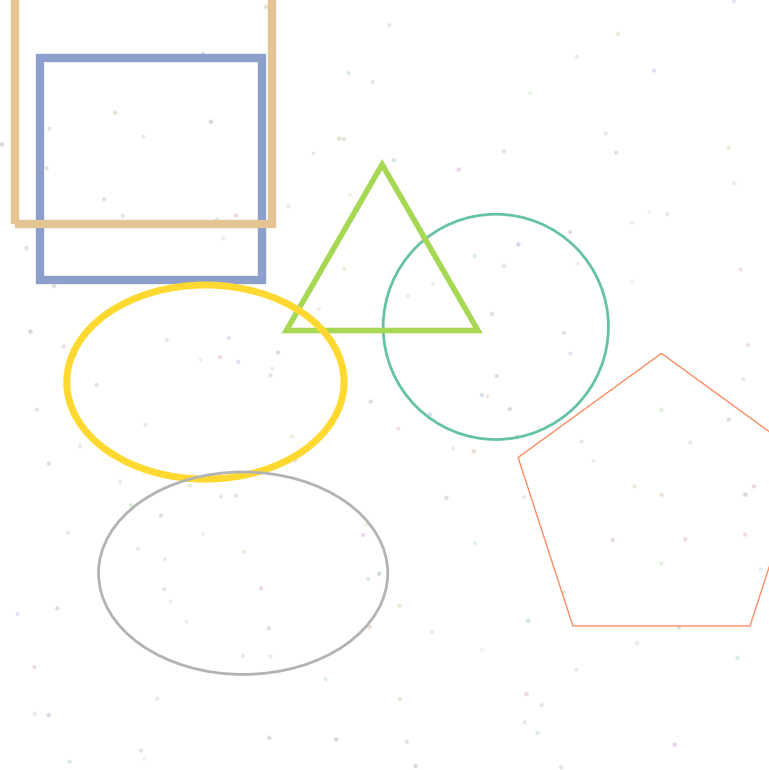[{"shape": "circle", "thickness": 1, "radius": 0.73, "center": [0.644, 0.576]}, {"shape": "pentagon", "thickness": 0.5, "radius": 0.98, "center": [0.859, 0.345]}, {"shape": "square", "thickness": 3, "radius": 0.72, "center": [0.196, 0.78]}, {"shape": "triangle", "thickness": 2, "radius": 0.72, "center": [0.496, 0.643]}, {"shape": "oval", "thickness": 2.5, "radius": 0.9, "center": [0.267, 0.504]}, {"shape": "square", "thickness": 3, "radius": 0.84, "center": [0.187, 0.876]}, {"shape": "oval", "thickness": 1, "radius": 0.94, "center": [0.316, 0.256]}]